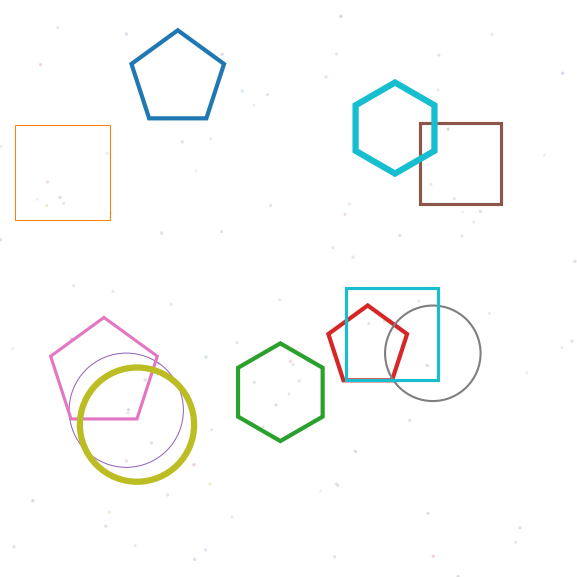[{"shape": "pentagon", "thickness": 2, "radius": 0.42, "center": [0.308, 0.862]}, {"shape": "square", "thickness": 0.5, "radius": 0.41, "center": [0.109, 0.701]}, {"shape": "hexagon", "thickness": 2, "radius": 0.42, "center": [0.485, 0.32]}, {"shape": "pentagon", "thickness": 2, "radius": 0.36, "center": [0.637, 0.399]}, {"shape": "circle", "thickness": 0.5, "radius": 0.49, "center": [0.219, 0.289]}, {"shape": "square", "thickness": 1.5, "radius": 0.35, "center": [0.798, 0.717]}, {"shape": "pentagon", "thickness": 1.5, "radius": 0.49, "center": [0.18, 0.352]}, {"shape": "circle", "thickness": 1, "radius": 0.41, "center": [0.749, 0.387]}, {"shape": "circle", "thickness": 3, "radius": 0.49, "center": [0.237, 0.264]}, {"shape": "hexagon", "thickness": 3, "radius": 0.39, "center": [0.684, 0.777]}, {"shape": "square", "thickness": 1.5, "radius": 0.4, "center": [0.679, 0.421]}]